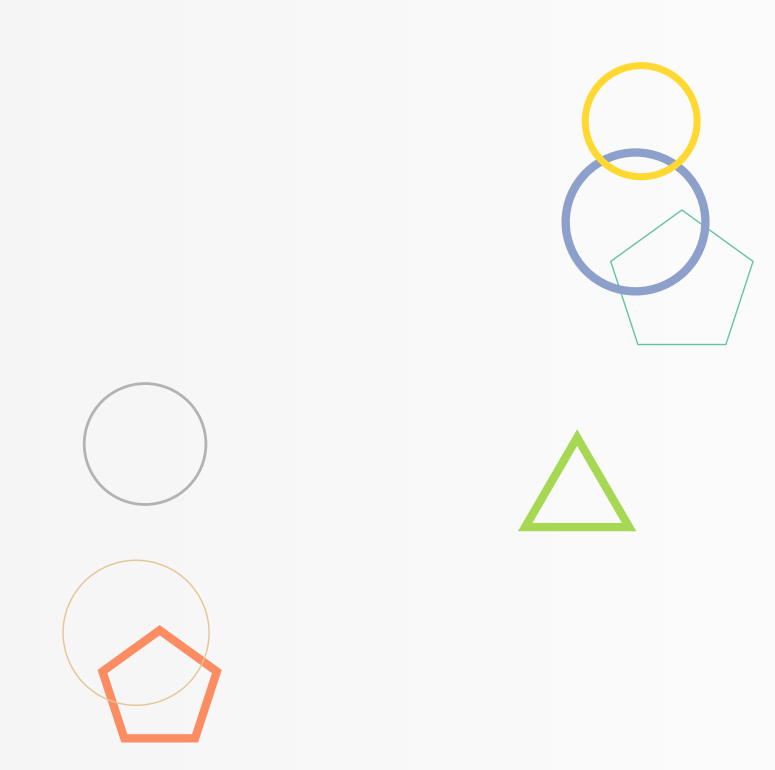[{"shape": "pentagon", "thickness": 0.5, "radius": 0.48, "center": [0.88, 0.631]}, {"shape": "pentagon", "thickness": 3, "radius": 0.39, "center": [0.206, 0.104]}, {"shape": "circle", "thickness": 3, "radius": 0.45, "center": [0.82, 0.712]}, {"shape": "triangle", "thickness": 3, "radius": 0.39, "center": [0.745, 0.354]}, {"shape": "circle", "thickness": 2.5, "radius": 0.36, "center": [0.827, 0.843]}, {"shape": "circle", "thickness": 0.5, "radius": 0.47, "center": [0.176, 0.178]}, {"shape": "circle", "thickness": 1, "radius": 0.39, "center": [0.187, 0.423]}]